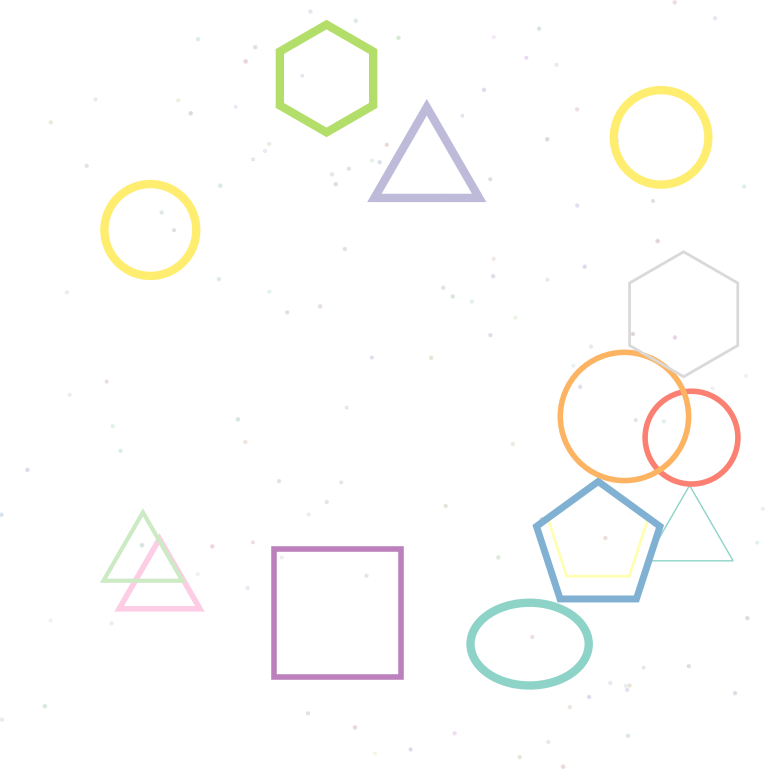[{"shape": "triangle", "thickness": 0.5, "radius": 0.33, "center": [0.896, 0.304]}, {"shape": "oval", "thickness": 3, "radius": 0.38, "center": [0.688, 0.164]}, {"shape": "pentagon", "thickness": 1, "radius": 0.35, "center": [0.777, 0.308]}, {"shape": "triangle", "thickness": 3, "radius": 0.39, "center": [0.554, 0.782]}, {"shape": "circle", "thickness": 2, "radius": 0.3, "center": [0.898, 0.432]}, {"shape": "pentagon", "thickness": 2.5, "radius": 0.42, "center": [0.777, 0.29]}, {"shape": "circle", "thickness": 2, "radius": 0.42, "center": [0.811, 0.459]}, {"shape": "hexagon", "thickness": 3, "radius": 0.35, "center": [0.424, 0.898]}, {"shape": "triangle", "thickness": 2, "radius": 0.3, "center": [0.207, 0.24]}, {"shape": "hexagon", "thickness": 1, "radius": 0.41, "center": [0.888, 0.592]}, {"shape": "square", "thickness": 2, "radius": 0.41, "center": [0.438, 0.204]}, {"shape": "triangle", "thickness": 1.5, "radius": 0.3, "center": [0.186, 0.275]}, {"shape": "circle", "thickness": 3, "radius": 0.31, "center": [0.859, 0.822]}, {"shape": "circle", "thickness": 3, "radius": 0.3, "center": [0.195, 0.701]}]